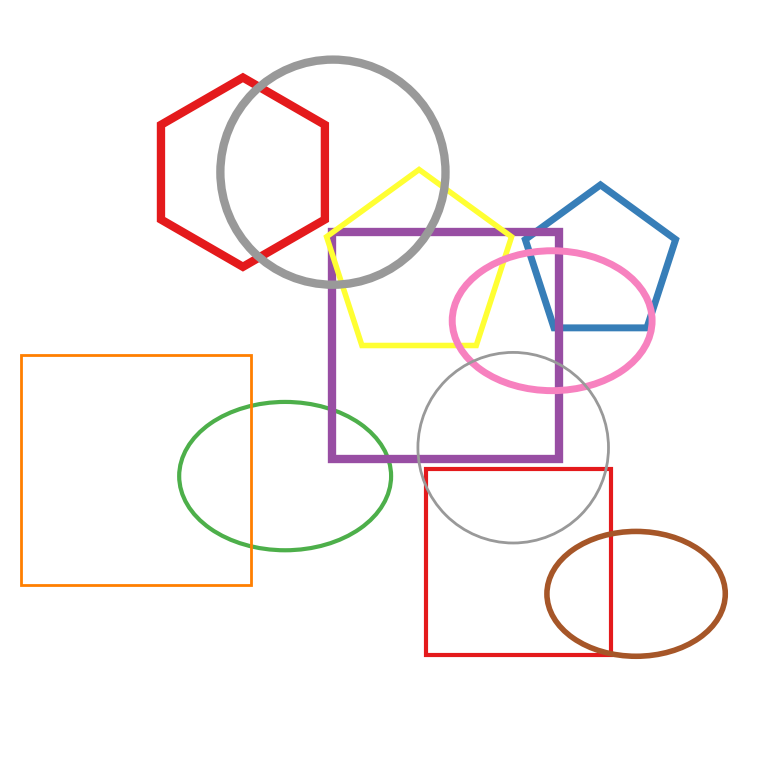[{"shape": "hexagon", "thickness": 3, "radius": 0.61, "center": [0.315, 0.776]}, {"shape": "square", "thickness": 1.5, "radius": 0.6, "center": [0.673, 0.27]}, {"shape": "pentagon", "thickness": 2.5, "radius": 0.51, "center": [0.78, 0.657]}, {"shape": "oval", "thickness": 1.5, "radius": 0.69, "center": [0.37, 0.382]}, {"shape": "square", "thickness": 3, "radius": 0.74, "center": [0.578, 0.551]}, {"shape": "square", "thickness": 1, "radius": 0.75, "center": [0.177, 0.389]}, {"shape": "pentagon", "thickness": 2, "radius": 0.63, "center": [0.544, 0.653]}, {"shape": "oval", "thickness": 2, "radius": 0.58, "center": [0.826, 0.229]}, {"shape": "oval", "thickness": 2.5, "radius": 0.65, "center": [0.717, 0.583]}, {"shape": "circle", "thickness": 1, "radius": 0.62, "center": [0.666, 0.419]}, {"shape": "circle", "thickness": 3, "radius": 0.73, "center": [0.432, 0.776]}]